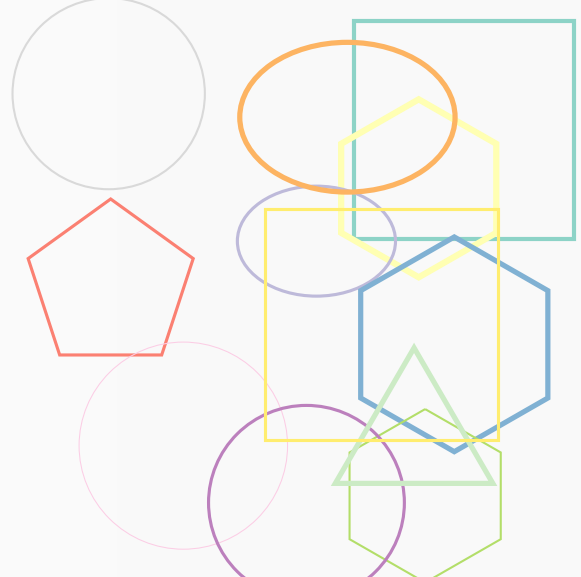[{"shape": "square", "thickness": 2, "radius": 0.94, "center": [0.798, 0.774]}, {"shape": "hexagon", "thickness": 3, "radius": 0.77, "center": [0.72, 0.673]}, {"shape": "oval", "thickness": 1.5, "radius": 0.68, "center": [0.544, 0.582]}, {"shape": "pentagon", "thickness": 1.5, "radius": 0.75, "center": [0.19, 0.505]}, {"shape": "hexagon", "thickness": 2.5, "radius": 0.93, "center": [0.782, 0.403]}, {"shape": "oval", "thickness": 2.5, "radius": 0.93, "center": [0.598, 0.796]}, {"shape": "hexagon", "thickness": 1, "radius": 0.75, "center": [0.731, 0.141]}, {"shape": "circle", "thickness": 0.5, "radius": 0.9, "center": [0.315, 0.227]}, {"shape": "circle", "thickness": 1, "radius": 0.83, "center": [0.187, 0.837]}, {"shape": "circle", "thickness": 1.5, "radius": 0.84, "center": [0.527, 0.129]}, {"shape": "triangle", "thickness": 2.5, "radius": 0.78, "center": [0.712, 0.24]}, {"shape": "square", "thickness": 1.5, "radius": 1.0, "center": [0.657, 0.438]}]